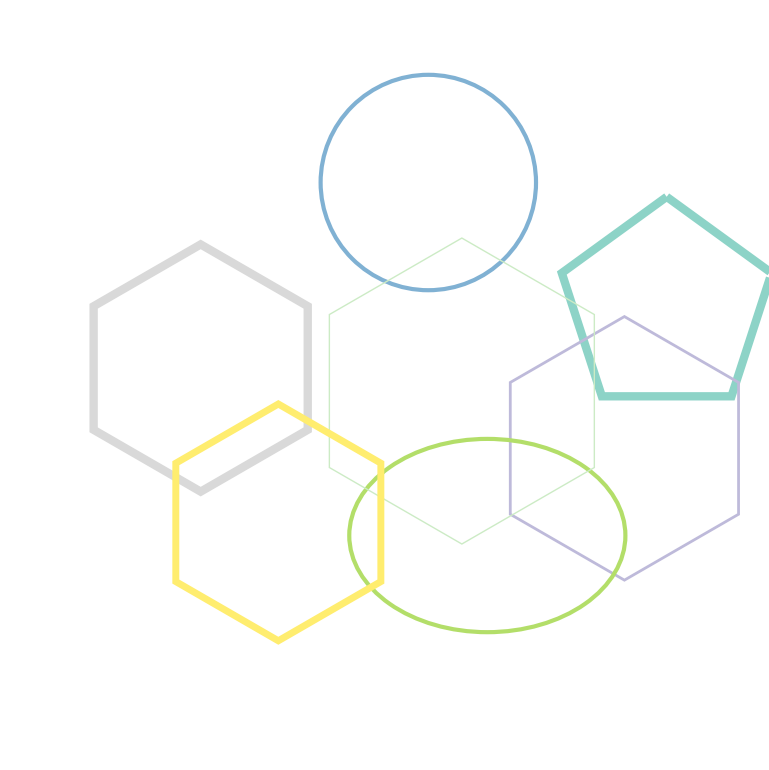[{"shape": "pentagon", "thickness": 3, "radius": 0.72, "center": [0.866, 0.601]}, {"shape": "hexagon", "thickness": 1, "radius": 0.86, "center": [0.811, 0.418]}, {"shape": "circle", "thickness": 1.5, "radius": 0.7, "center": [0.556, 0.763]}, {"shape": "oval", "thickness": 1.5, "radius": 0.9, "center": [0.633, 0.304]}, {"shape": "hexagon", "thickness": 3, "radius": 0.8, "center": [0.261, 0.522]}, {"shape": "hexagon", "thickness": 0.5, "radius": 0.99, "center": [0.6, 0.492]}, {"shape": "hexagon", "thickness": 2.5, "radius": 0.77, "center": [0.361, 0.322]}]